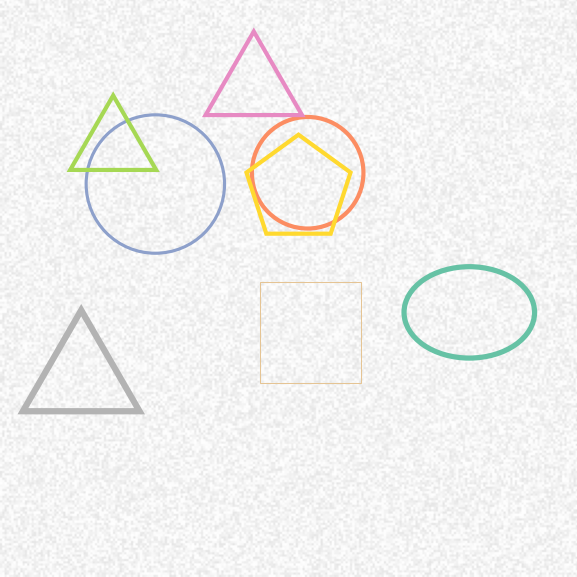[{"shape": "oval", "thickness": 2.5, "radius": 0.57, "center": [0.813, 0.458]}, {"shape": "circle", "thickness": 2, "radius": 0.48, "center": [0.533, 0.7]}, {"shape": "circle", "thickness": 1.5, "radius": 0.6, "center": [0.269, 0.68]}, {"shape": "triangle", "thickness": 2, "radius": 0.48, "center": [0.439, 0.848]}, {"shape": "triangle", "thickness": 2, "radius": 0.43, "center": [0.196, 0.748]}, {"shape": "pentagon", "thickness": 2, "radius": 0.47, "center": [0.517, 0.671]}, {"shape": "square", "thickness": 0.5, "radius": 0.44, "center": [0.538, 0.423]}, {"shape": "triangle", "thickness": 3, "radius": 0.58, "center": [0.141, 0.345]}]